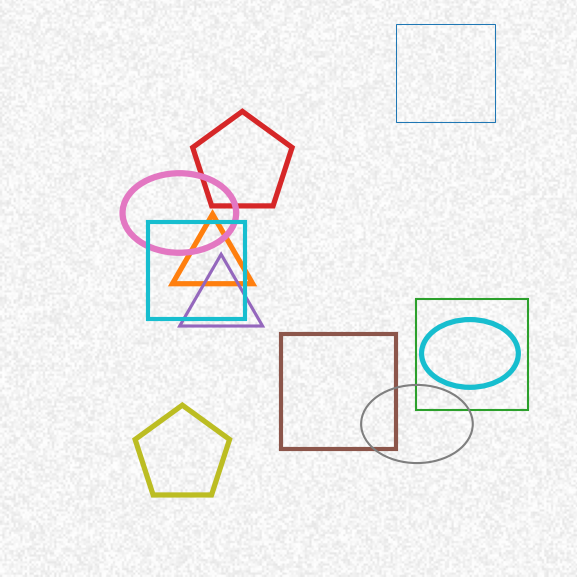[{"shape": "square", "thickness": 0.5, "radius": 0.43, "center": [0.771, 0.873]}, {"shape": "triangle", "thickness": 2.5, "radius": 0.4, "center": [0.368, 0.548]}, {"shape": "square", "thickness": 1, "radius": 0.48, "center": [0.817, 0.385]}, {"shape": "pentagon", "thickness": 2.5, "radius": 0.45, "center": [0.42, 0.716]}, {"shape": "triangle", "thickness": 1.5, "radius": 0.41, "center": [0.383, 0.476]}, {"shape": "square", "thickness": 2, "radius": 0.5, "center": [0.586, 0.322]}, {"shape": "oval", "thickness": 3, "radius": 0.49, "center": [0.311, 0.63]}, {"shape": "oval", "thickness": 1, "radius": 0.48, "center": [0.722, 0.265]}, {"shape": "pentagon", "thickness": 2.5, "radius": 0.43, "center": [0.316, 0.212]}, {"shape": "oval", "thickness": 2.5, "radius": 0.42, "center": [0.814, 0.387]}, {"shape": "square", "thickness": 2, "radius": 0.42, "center": [0.341, 0.531]}]